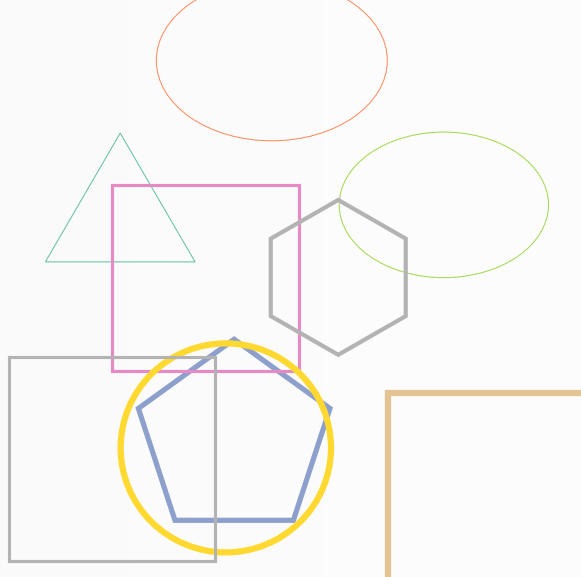[{"shape": "triangle", "thickness": 0.5, "radius": 0.74, "center": [0.207, 0.62]}, {"shape": "oval", "thickness": 0.5, "radius": 0.99, "center": [0.468, 0.894]}, {"shape": "pentagon", "thickness": 2.5, "radius": 0.87, "center": [0.403, 0.238]}, {"shape": "square", "thickness": 1.5, "radius": 0.8, "center": [0.354, 0.518]}, {"shape": "oval", "thickness": 0.5, "radius": 0.9, "center": [0.764, 0.644]}, {"shape": "circle", "thickness": 3, "radius": 0.9, "center": [0.389, 0.224]}, {"shape": "square", "thickness": 3, "radius": 0.92, "center": [0.852, 0.133]}, {"shape": "square", "thickness": 1.5, "radius": 0.88, "center": [0.193, 0.204]}, {"shape": "hexagon", "thickness": 2, "radius": 0.67, "center": [0.582, 0.519]}]